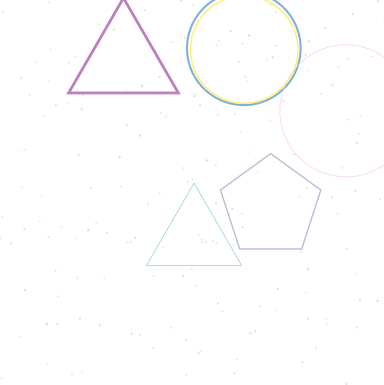[{"shape": "triangle", "thickness": 0.5, "radius": 0.71, "center": [0.504, 0.382]}, {"shape": "pentagon", "thickness": 1, "radius": 0.68, "center": [0.703, 0.464]}, {"shape": "circle", "thickness": 1.5, "radius": 0.74, "center": [0.633, 0.875]}, {"shape": "circle", "thickness": 0.5, "radius": 0.86, "center": [0.899, 0.712]}, {"shape": "triangle", "thickness": 2, "radius": 0.82, "center": [0.321, 0.841]}, {"shape": "circle", "thickness": 1, "radius": 0.7, "center": [0.634, 0.871]}]